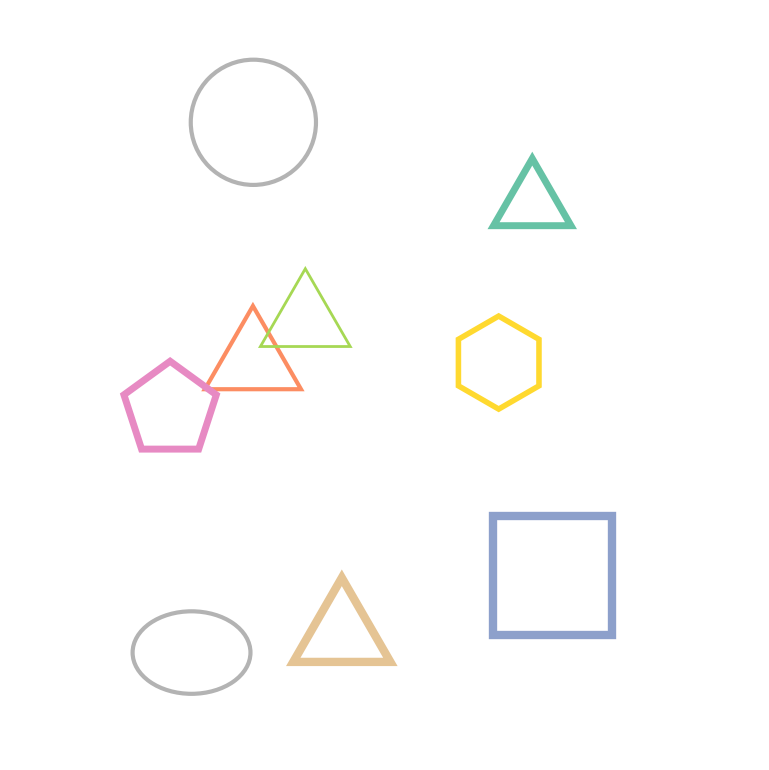[{"shape": "triangle", "thickness": 2.5, "radius": 0.29, "center": [0.691, 0.736]}, {"shape": "triangle", "thickness": 1.5, "radius": 0.36, "center": [0.328, 0.531]}, {"shape": "square", "thickness": 3, "radius": 0.39, "center": [0.718, 0.253]}, {"shape": "pentagon", "thickness": 2.5, "radius": 0.32, "center": [0.221, 0.468]}, {"shape": "triangle", "thickness": 1, "radius": 0.34, "center": [0.397, 0.584]}, {"shape": "hexagon", "thickness": 2, "radius": 0.3, "center": [0.648, 0.529]}, {"shape": "triangle", "thickness": 3, "radius": 0.36, "center": [0.444, 0.177]}, {"shape": "oval", "thickness": 1.5, "radius": 0.38, "center": [0.249, 0.153]}, {"shape": "circle", "thickness": 1.5, "radius": 0.41, "center": [0.329, 0.841]}]